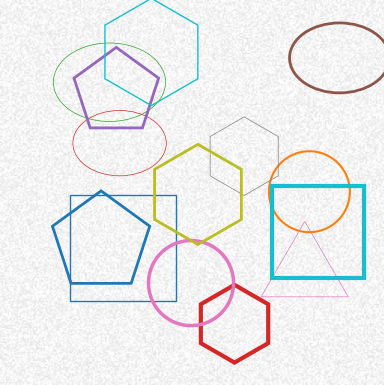[{"shape": "pentagon", "thickness": 2, "radius": 0.66, "center": [0.263, 0.371]}, {"shape": "square", "thickness": 1, "radius": 0.69, "center": [0.319, 0.355]}, {"shape": "circle", "thickness": 1.5, "radius": 0.53, "center": [0.804, 0.502]}, {"shape": "oval", "thickness": 0.5, "radius": 0.73, "center": [0.284, 0.786]}, {"shape": "oval", "thickness": 0.5, "radius": 0.61, "center": [0.311, 0.628]}, {"shape": "hexagon", "thickness": 3, "radius": 0.51, "center": [0.609, 0.159]}, {"shape": "pentagon", "thickness": 2, "radius": 0.58, "center": [0.302, 0.761]}, {"shape": "oval", "thickness": 2, "radius": 0.65, "center": [0.882, 0.85]}, {"shape": "circle", "thickness": 2.5, "radius": 0.55, "center": [0.496, 0.265]}, {"shape": "triangle", "thickness": 0.5, "radius": 0.65, "center": [0.791, 0.294]}, {"shape": "hexagon", "thickness": 0.5, "radius": 0.51, "center": [0.634, 0.594]}, {"shape": "hexagon", "thickness": 2, "radius": 0.65, "center": [0.514, 0.495]}, {"shape": "square", "thickness": 3, "radius": 0.6, "center": [0.827, 0.397]}, {"shape": "hexagon", "thickness": 1, "radius": 0.7, "center": [0.393, 0.865]}]